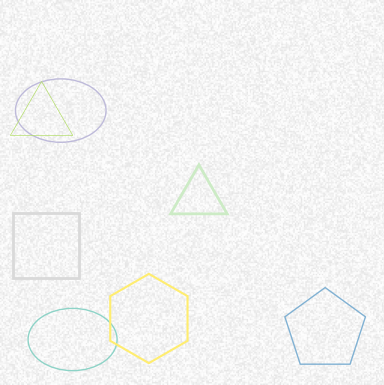[{"shape": "oval", "thickness": 1, "radius": 0.58, "center": [0.189, 0.118]}, {"shape": "oval", "thickness": 1, "radius": 0.59, "center": [0.158, 0.713]}, {"shape": "pentagon", "thickness": 1, "radius": 0.55, "center": [0.845, 0.143]}, {"shape": "triangle", "thickness": 0.5, "radius": 0.47, "center": [0.108, 0.695]}, {"shape": "square", "thickness": 2, "radius": 0.43, "center": [0.12, 0.362]}, {"shape": "triangle", "thickness": 2, "radius": 0.42, "center": [0.517, 0.487]}, {"shape": "hexagon", "thickness": 1.5, "radius": 0.58, "center": [0.387, 0.173]}]